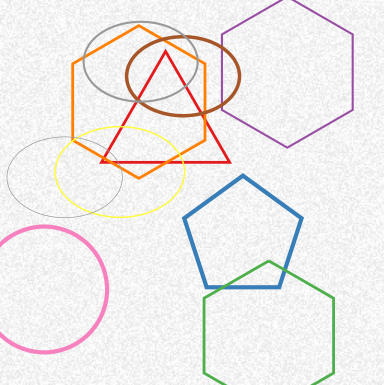[{"shape": "triangle", "thickness": 2, "radius": 0.96, "center": [0.43, 0.674]}, {"shape": "pentagon", "thickness": 3, "radius": 0.8, "center": [0.631, 0.383]}, {"shape": "hexagon", "thickness": 2, "radius": 0.97, "center": [0.698, 0.128]}, {"shape": "hexagon", "thickness": 1.5, "radius": 0.98, "center": [0.746, 0.813]}, {"shape": "hexagon", "thickness": 2, "radius": 0.99, "center": [0.361, 0.735]}, {"shape": "oval", "thickness": 1, "radius": 0.84, "center": [0.311, 0.553]}, {"shape": "oval", "thickness": 2.5, "radius": 0.73, "center": [0.475, 0.802]}, {"shape": "circle", "thickness": 3, "radius": 0.82, "center": [0.115, 0.248]}, {"shape": "oval", "thickness": 1.5, "radius": 0.74, "center": [0.365, 0.84]}, {"shape": "oval", "thickness": 0.5, "radius": 0.75, "center": [0.168, 0.54]}]